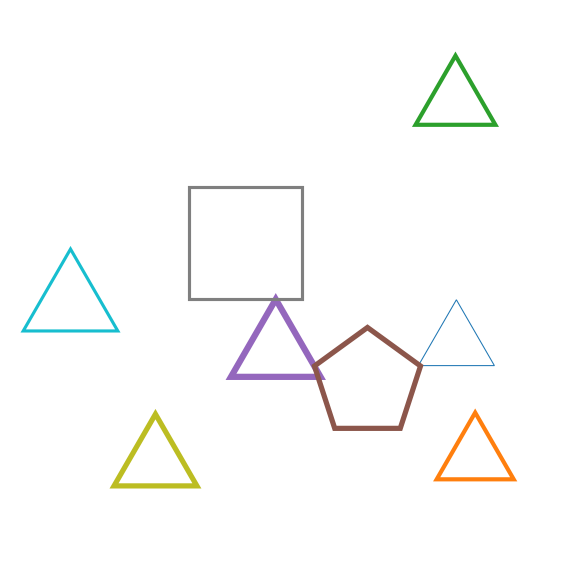[{"shape": "triangle", "thickness": 0.5, "radius": 0.38, "center": [0.79, 0.404]}, {"shape": "triangle", "thickness": 2, "radius": 0.38, "center": [0.823, 0.208]}, {"shape": "triangle", "thickness": 2, "radius": 0.4, "center": [0.789, 0.823]}, {"shape": "triangle", "thickness": 3, "radius": 0.45, "center": [0.478, 0.391]}, {"shape": "pentagon", "thickness": 2.5, "radius": 0.48, "center": [0.636, 0.336]}, {"shape": "square", "thickness": 1.5, "radius": 0.49, "center": [0.425, 0.578]}, {"shape": "triangle", "thickness": 2.5, "radius": 0.41, "center": [0.269, 0.199]}, {"shape": "triangle", "thickness": 1.5, "radius": 0.47, "center": [0.122, 0.473]}]